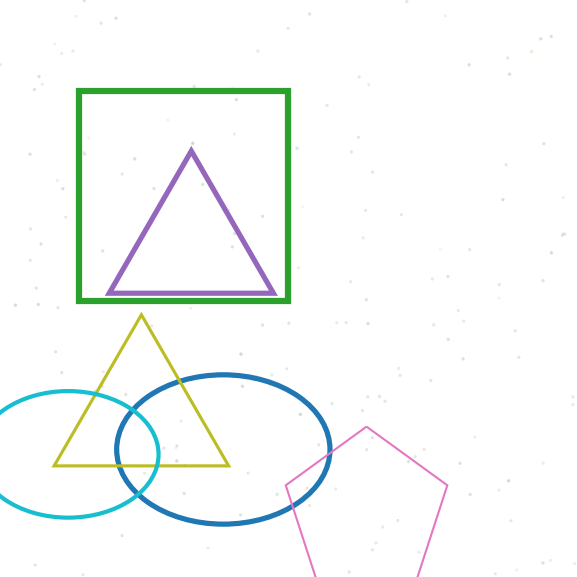[{"shape": "oval", "thickness": 2.5, "radius": 0.92, "center": [0.387, 0.221]}, {"shape": "square", "thickness": 3, "radius": 0.91, "center": [0.318, 0.66]}, {"shape": "triangle", "thickness": 2.5, "radius": 0.82, "center": [0.331, 0.573]}, {"shape": "pentagon", "thickness": 1, "radius": 0.74, "center": [0.635, 0.113]}, {"shape": "triangle", "thickness": 1.5, "radius": 0.87, "center": [0.245, 0.28]}, {"shape": "oval", "thickness": 2, "radius": 0.78, "center": [0.118, 0.212]}]